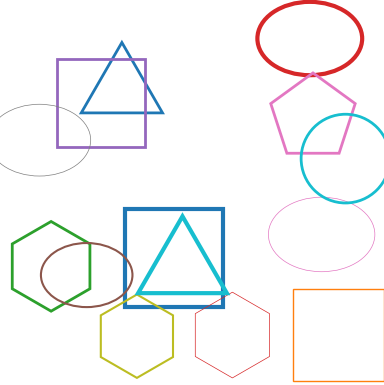[{"shape": "square", "thickness": 3, "radius": 0.64, "center": [0.452, 0.331]}, {"shape": "triangle", "thickness": 2, "radius": 0.61, "center": [0.317, 0.768]}, {"shape": "square", "thickness": 1, "radius": 0.59, "center": [0.879, 0.13]}, {"shape": "hexagon", "thickness": 2, "radius": 0.58, "center": [0.133, 0.308]}, {"shape": "oval", "thickness": 3, "radius": 0.68, "center": [0.805, 0.9]}, {"shape": "hexagon", "thickness": 0.5, "radius": 0.56, "center": [0.604, 0.13]}, {"shape": "square", "thickness": 2, "radius": 0.57, "center": [0.263, 0.733]}, {"shape": "oval", "thickness": 1.5, "radius": 0.59, "center": [0.225, 0.286]}, {"shape": "pentagon", "thickness": 2, "radius": 0.58, "center": [0.813, 0.695]}, {"shape": "oval", "thickness": 0.5, "radius": 0.69, "center": [0.835, 0.391]}, {"shape": "oval", "thickness": 0.5, "radius": 0.67, "center": [0.102, 0.636]}, {"shape": "hexagon", "thickness": 1.5, "radius": 0.54, "center": [0.356, 0.127]}, {"shape": "triangle", "thickness": 3, "radius": 0.67, "center": [0.474, 0.305]}, {"shape": "circle", "thickness": 2, "radius": 0.58, "center": [0.897, 0.588]}]